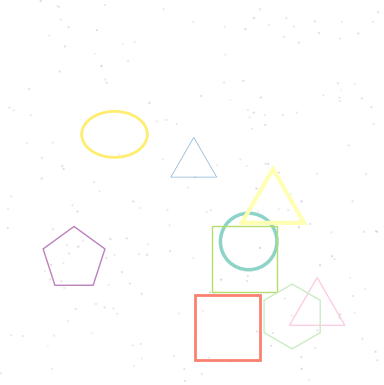[{"shape": "circle", "thickness": 2.5, "radius": 0.37, "center": [0.646, 0.373]}, {"shape": "triangle", "thickness": 3, "radius": 0.47, "center": [0.709, 0.468]}, {"shape": "square", "thickness": 2, "radius": 0.42, "center": [0.591, 0.15]}, {"shape": "triangle", "thickness": 0.5, "radius": 0.34, "center": [0.503, 0.574]}, {"shape": "square", "thickness": 1, "radius": 0.42, "center": [0.635, 0.327]}, {"shape": "triangle", "thickness": 1, "radius": 0.41, "center": [0.824, 0.196]}, {"shape": "pentagon", "thickness": 1, "radius": 0.42, "center": [0.192, 0.327]}, {"shape": "hexagon", "thickness": 1, "radius": 0.42, "center": [0.759, 0.178]}, {"shape": "oval", "thickness": 2, "radius": 0.43, "center": [0.297, 0.651]}]